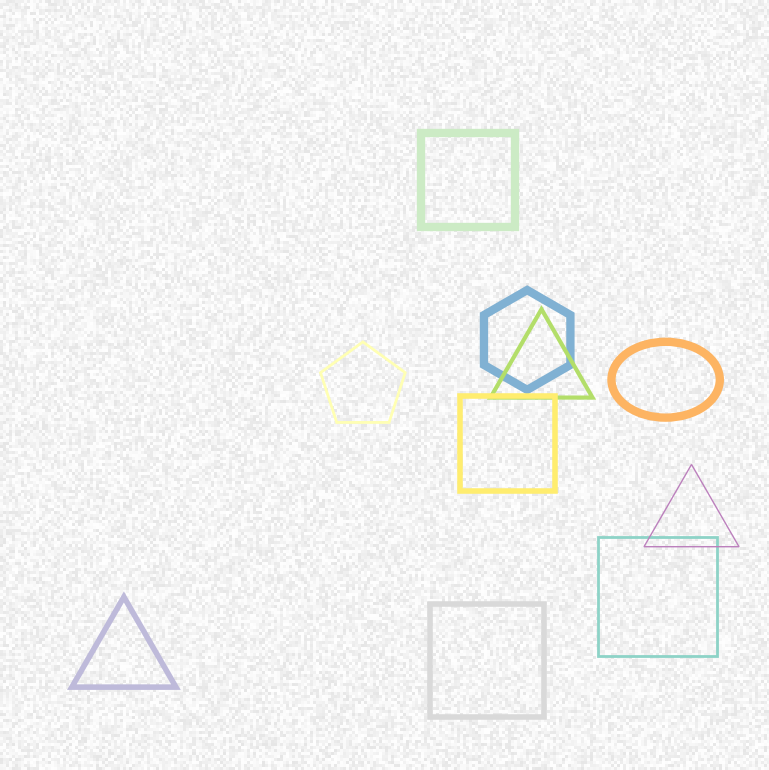[{"shape": "square", "thickness": 1, "radius": 0.39, "center": [0.854, 0.225]}, {"shape": "pentagon", "thickness": 1, "radius": 0.29, "center": [0.471, 0.498]}, {"shape": "triangle", "thickness": 2, "radius": 0.39, "center": [0.161, 0.147]}, {"shape": "hexagon", "thickness": 3, "radius": 0.32, "center": [0.685, 0.558]}, {"shape": "oval", "thickness": 3, "radius": 0.35, "center": [0.864, 0.507]}, {"shape": "triangle", "thickness": 1.5, "radius": 0.38, "center": [0.703, 0.522]}, {"shape": "square", "thickness": 2, "radius": 0.37, "center": [0.632, 0.143]}, {"shape": "triangle", "thickness": 0.5, "radius": 0.36, "center": [0.898, 0.326]}, {"shape": "square", "thickness": 3, "radius": 0.3, "center": [0.608, 0.766]}, {"shape": "square", "thickness": 2, "radius": 0.31, "center": [0.659, 0.424]}]